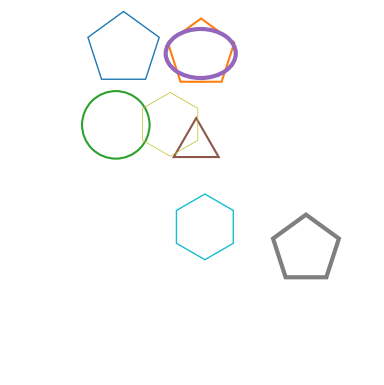[{"shape": "pentagon", "thickness": 1, "radius": 0.49, "center": [0.321, 0.873]}, {"shape": "pentagon", "thickness": 1.5, "radius": 0.45, "center": [0.522, 0.861]}, {"shape": "circle", "thickness": 1.5, "radius": 0.44, "center": [0.301, 0.676]}, {"shape": "oval", "thickness": 3, "radius": 0.46, "center": [0.521, 0.861]}, {"shape": "triangle", "thickness": 1.5, "radius": 0.34, "center": [0.51, 0.626]}, {"shape": "pentagon", "thickness": 3, "radius": 0.45, "center": [0.795, 0.353]}, {"shape": "hexagon", "thickness": 0.5, "radius": 0.41, "center": [0.442, 0.677]}, {"shape": "hexagon", "thickness": 1, "radius": 0.43, "center": [0.532, 0.411]}]